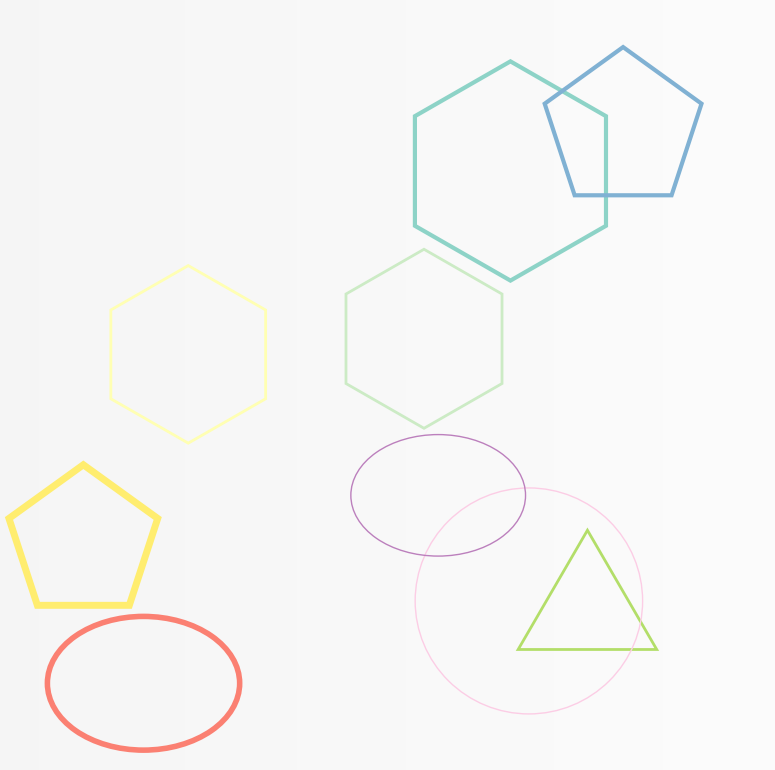[{"shape": "hexagon", "thickness": 1.5, "radius": 0.71, "center": [0.659, 0.778]}, {"shape": "hexagon", "thickness": 1, "radius": 0.58, "center": [0.243, 0.54]}, {"shape": "oval", "thickness": 2, "radius": 0.62, "center": [0.185, 0.113]}, {"shape": "pentagon", "thickness": 1.5, "radius": 0.53, "center": [0.804, 0.832]}, {"shape": "triangle", "thickness": 1, "radius": 0.52, "center": [0.758, 0.208]}, {"shape": "circle", "thickness": 0.5, "radius": 0.73, "center": [0.682, 0.22]}, {"shape": "oval", "thickness": 0.5, "radius": 0.56, "center": [0.565, 0.357]}, {"shape": "hexagon", "thickness": 1, "radius": 0.58, "center": [0.547, 0.56]}, {"shape": "pentagon", "thickness": 2.5, "radius": 0.5, "center": [0.108, 0.296]}]